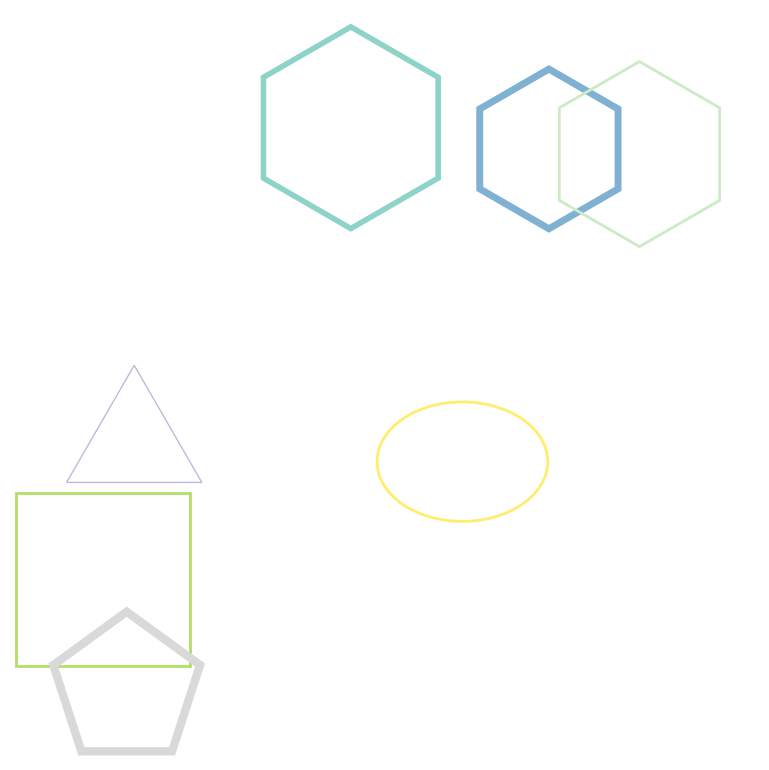[{"shape": "hexagon", "thickness": 2, "radius": 0.65, "center": [0.456, 0.834]}, {"shape": "triangle", "thickness": 0.5, "radius": 0.51, "center": [0.174, 0.424]}, {"shape": "hexagon", "thickness": 2.5, "radius": 0.52, "center": [0.713, 0.807]}, {"shape": "square", "thickness": 1, "radius": 0.56, "center": [0.133, 0.247]}, {"shape": "pentagon", "thickness": 3, "radius": 0.5, "center": [0.165, 0.105]}, {"shape": "hexagon", "thickness": 1, "radius": 0.6, "center": [0.83, 0.8]}, {"shape": "oval", "thickness": 1, "radius": 0.55, "center": [0.601, 0.4]}]